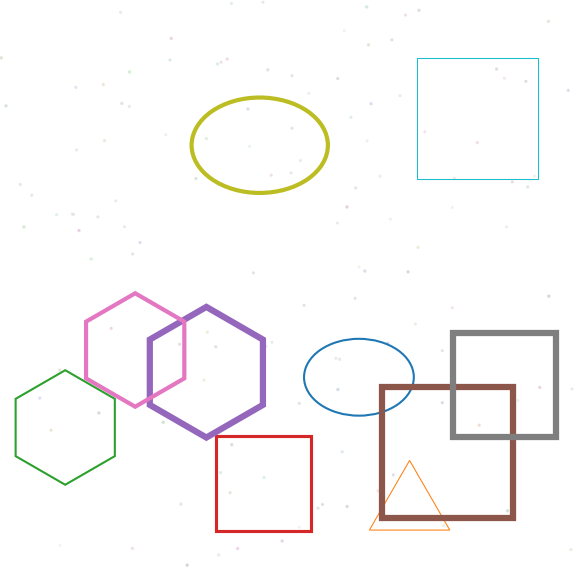[{"shape": "oval", "thickness": 1, "radius": 0.48, "center": [0.622, 0.346]}, {"shape": "triangle", "thickness": 0.5, "radius": 0.4, "center": [0.709, 0.121]}, {"shape": "hexagon", "thickness": 1, "radius": 0.5, "center": [0.113, 0.259]}, {"shape": "square", "thickness": 1.5, "radius": 0.41, "center": [0.456, 0.162]}, {"shape": "hexagon", "thickness": 3, "radius": 0.57, "center": [0.357, 0.355]}, {"shape": "square", "thickness": 3, "radius": 0.57, "center": [0.775, 0.216]}, {"shape": "hexagon", "thickness": 2, "radius": 0.49, "center": [0.234, 0.393]}, {"shape": "square", "thickness": 3, "radius": 0.45, "center": [0.873, 0.332]}, {"shape": "oval", "thickness": 2, "radius": 0.59, "center": [0.45, 0.748]}, {"shape": "square", "thickness": 0.5, "radius": 0.52, "center": [0.826, 0.794]}]